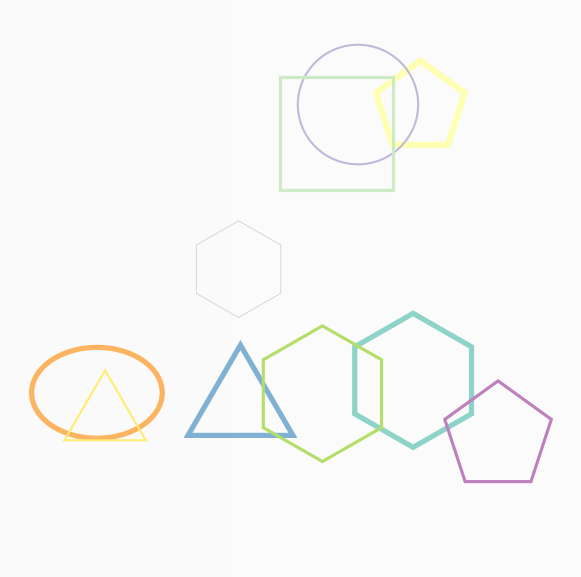[{"shape": "hexagon", "thickness": 2.5, "radius": 0.58, "center": [0.711, 0.341]}, {"shape": "pentagon", "thickness": 3, "radius": 0.4, "center": [0.723, 0.813]}, {"shape": "circle", "thickness": 1, "radius": 0.52, "center": [0.616, 0.818]}, {"shape": "triangle", "thickness": 2.5, "radius": 0.52, "center": [0.414, 0.297]}, {"shape": "oval", "thickness": 2.5, "radius": 0.56, "center": [0.167, 0.319]}, {"shape": "hexagon", "thickness": 1.5, "radius": 0.59, "center": [0.555, 0.317]}, {"shape": "hexagon", "thickness": 0.5, "radius": 0.42, "center": [0.41, 0.533]}, {"shape": "pentagon", "thickness": 1.5, "radius": 0.48, "center": [0.857, 0.243]}, {"shape": "square", "thickness": 1.5, "radius": 0.49, "center": [0.579, 0.768]}, {"shape": "triangle", "thickness": 1, "radius": 0.4, "center": [0.181, 0.277]}]